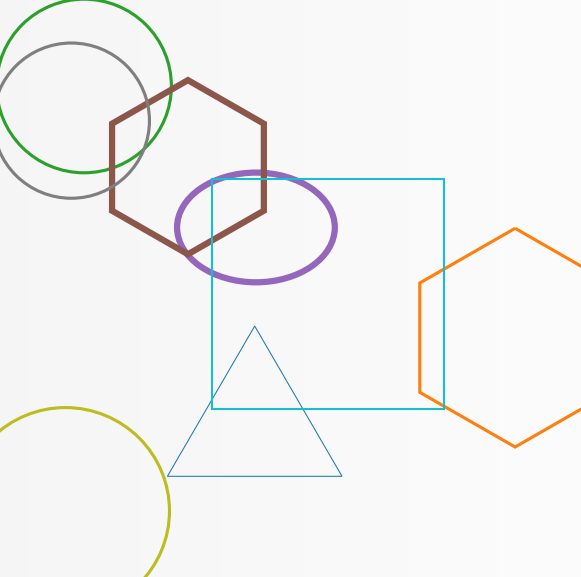[{"shape": "triangle", "thickness": 0.5, "radius": 0.87, "center": [0.438, 0.261]}, {"shape": "hexagon", "thickness": 1.5, "radius": 0.95, "center": [0.886, 0.414]}, {"shape": "circle", "thickness": 1.5, "radius": 0.75, "center": [0.145, 0.85]}, {"shape": "oval", "thickness": 3, "radius": 0.68, "center": [0.44, 0.605]}, {"shape": "hexagon", "thickness": 3, "radius": 0.75, "center": [0.323, 0.71]}, {"shape": "circle", "thickness": 1.5, "radius": 0.67, "center": [0.123, 0.79]}, {"shape": "circle", "thickness": 1.5, "radius": 0.89, "center": [0.113, 0.114]}, {"shape": "square", "thickness": 1, "radius": 1.0, "center": [0.564, 0.49]}]